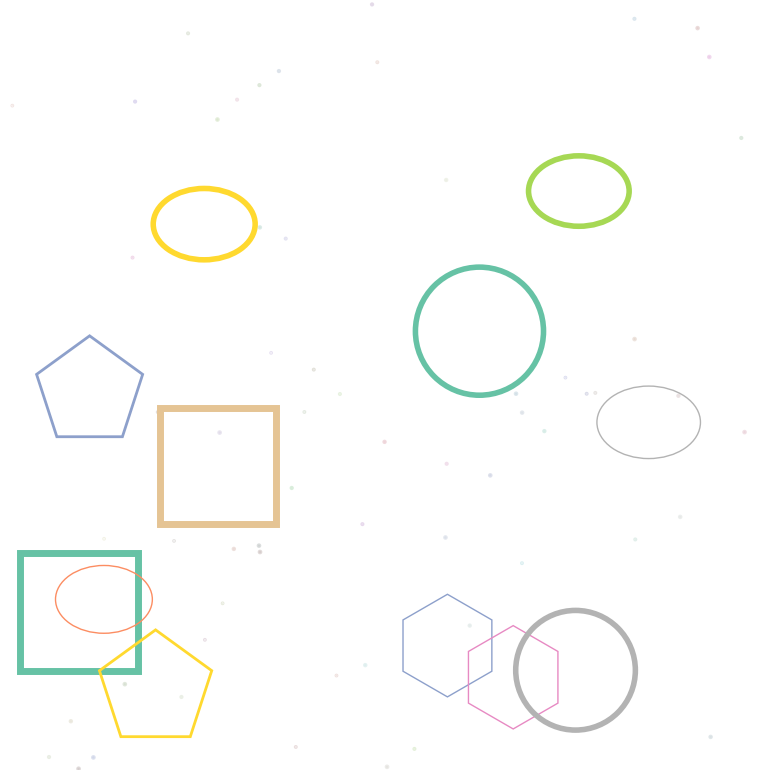[{"shape": "circle", "thickness": 2, "radius": 0.42, "center": [0.623, 0.57]}, {"shape": "square", "thickness": 2.5, "radius": 0.38, "center": [0.102, 0.206]}, {"shape": "oval", "thickness": 0.5, "radius": 0.31, "center": [0.135, 0.222]}, {"shape": "pentagon", "thickness": 1, "radius": 0.36, "center": [0.116, 0.491]}, {"shape": "hexagon", "thickness": 0.5, "radius": 0.33, "center": [0.581, 0.162]}, {"shape": "hexagon", "thickness": 0.5, "radius": 0.34, "center": [0.666, 0.12]}, {"shape": "oval", "thickness": 2, "radius": 0.33, "center": [0.752, 0.752]}, {"shape": "oval", "thickness": 2, "radius": 0.33, "center": [0.265, 0.709]}, {"shape": "pentagon", "thickness": 1, "radius": 0.38, "center": [0.202, 0.105]}, {"shape": "square", "thickness": 2.5, "radius": 0.38, "center": [0.283, 0.395]}, {"shape": "oval", "thickness": 0.5, "radius": 0.34, "center": [0.842, 0.452]}, {"shape": "circle", "thickness": 2, "radius": 0.39, "center": [0.747, 0.13]}]